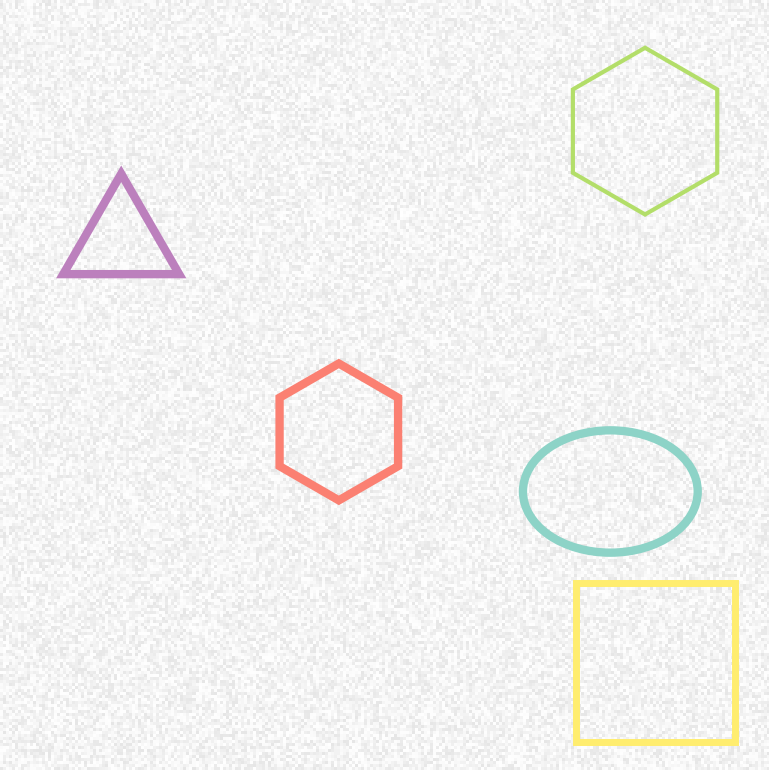[{"shape": "oval", "thickness": 3, "radius": 0.57, "center": [0.793, 0.362]}, {"shape": "hexagon", "thickness": 3, "radius": 0.44, "center": [0.44, 0.439]}, {"shape": "hexagon", "thickness": 1.5, "radius": 0.54, "center": [0.838, 0.83]}, {"shape": "triangle", "thickness": 3, "radius": 0.43, "center": [0.157, 0.687]}, {"shape": "square", "thickness": 2.5, "radius": 0.52, "center": [0.851, 0.139]}]